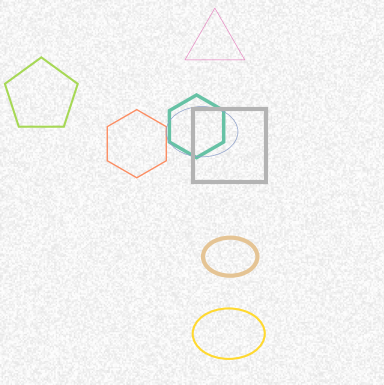[{"shape": "hexagon", "thickness": 2.5, "radius": 0.41, "center": [0.51, 0.672]}, {"shape": "hexagon", "thickness": 1, "radius": 0.44, "center": [0.355, 0.627]}, {"shape": "oval", "thickness": 0.5, "radius": 0.47, "center": [0.525, 0.658]}, {"shape": "triangle", "thickness": 0.5, "radius": 0.45, "center": [0.558, 0.889]}, {"shape": "pentagon", "thickness": 1.5, "radius": 0.5, "center": [0.107, 0.751]}, {"shape": "oval", "thickness": 1.5, "radius": 0.47, "center": [0.594, 0.133]}, {"shape": "oval", "thickness": 3, "radius": 0.35, "center": [0.598, 0.333]}, {"shape": "square", "thickness": 3, "radius": 0.47, "center": [0.596, 0.622]}]